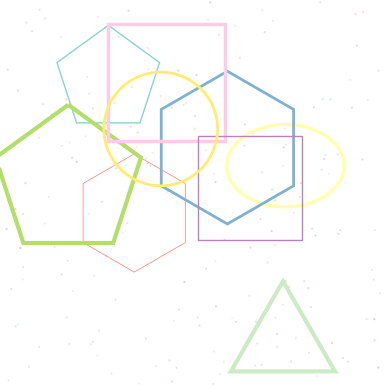[{"shape": "pentagon", "thickness": 1, "radius": 0.7, "center": [0.281, 0.794]}, {"shape": "oval", "thickness": 2.5, "radius": 0.76, "center": [0.741, 0.57]}, {"shape": "hexagon", "thickness": 0.5, "radius": 0.77, "center": [0.349, 0.447]}, {"shape": "hexagon", "thickness": 2, "radius": 0.99, "center": [0.591, 0.617]}, {"shape": "pentagon", "thickness": 3, "radius": 0.99, "center": [0.177, 0.529]}, {"shape": "square", "thickness": 2.5, "radius": 0.76, "center": [0.433, 0.786]}, {"shape": "square", "thickness": 1, "radius": 0.67, "center": [0.649, 0.511]}, {"shape": "triangle", "thickness": 3, "radius": 0.78, "center": [0.735, 0.113]}, {"shape": "circle", "thickness": 2, "radius": 0.74, "center": [0.418, 0.665]}]